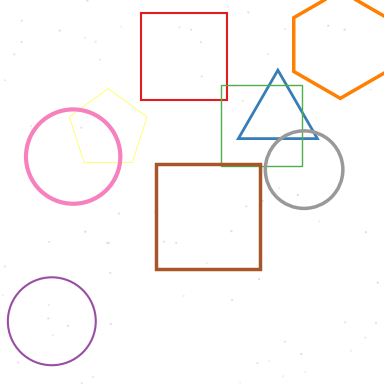[{"shape": "square", "thickness": 1.5, "radius": 0.56, "center": [0.477, 0.853]}, {"shape": "triangle", "thickness": 2, "radius": 0.59, "center": [0.722, 0.699]}, {"shape": "square", "thickness": 1, "radius": 0.52, "center": [0.68, 0.675]}, {"shape": "circle", "thickness": 1.5, "radius": 0.57, "center": [0.135, 0.166]}, {"shape": "hexagon", "thickness": 2.5, "radius": 0.7, "center": [0.884, 0.884]}, {"shape": "pentagon", "thickness": 0.5, "radius": 0.53, "center": [0.281, 0.664]}, {"shape": "square", "thickness": 2.5, "radius": 0.68, "center": [0.54, 0.438]}, {"shape": "circle", "thickness": 3, "radius": 0.61, "center": [0.19, 0.593]}, {"shape": "circle", "thickness": 2.5, "radius": 0.5, "center": [0.79, 0.559]}]